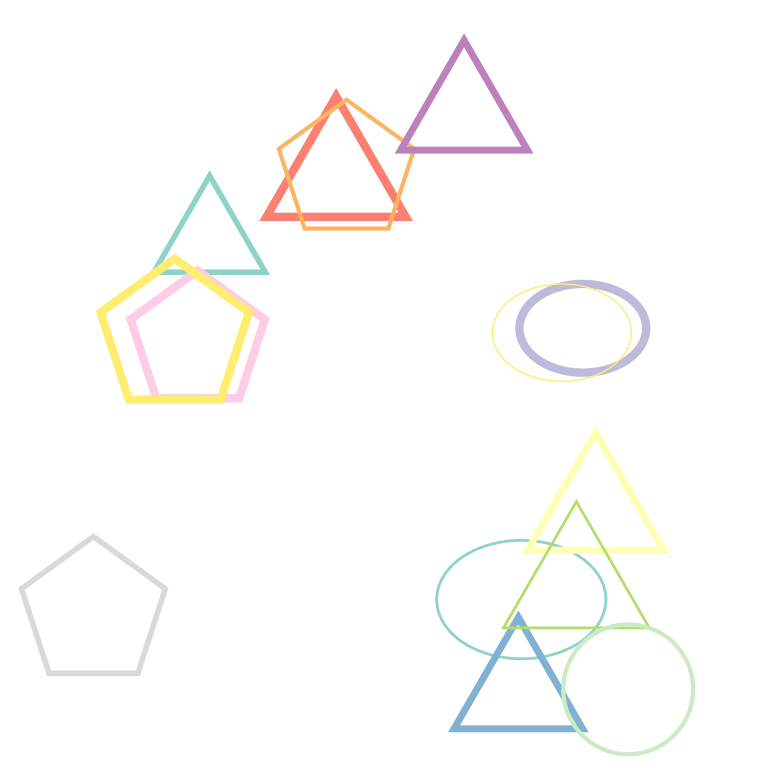[{"shape": "triangle", "thickness": 2, "radius": 0.42, "center": [0.272, 0.688]}, {"shape": "oval", "thickness": 1, "radius": 0.55, "center": [0.677, 0.221]}, {"shape": "triangle", "thickness": 2.5, "radius": 0.51, "center": [0.773, 0.336]}, {"shape": "oval", "thickness": 3, "radius": 0.41, "center": [0.757, 0.574]}, {"shape": "triangle", "thickness": 3, "radius": 0.52, "center": [0.437, 0.771]}, {"shape": "triangle", "thickness": 2.5, "radius": 0.48, "center": [0.673, 0.102]}, {"shape": "pentagon", "thickness": 1.5, "radius": 0.46, "center": [0.45, 0.778]}, {"shape": "triangle", "thickness": 1, "radius": 0.55, "center": [0.749, 0.239]}, {"shape": "pentagon", "thickness": 3, "radius": 0.46, "center": [0.257, 0.557]}, {"shape": "pentagon", "thickness": 2, "radius": 0.49, "center": [0.121, 0.205]}, {"shape": "triangle", "thickness": 2.5, "radius": 0.48, "center": [0.603, 0.853]}, {"shape": "circle", "thickness": 1.5, "radius": 0.42, "center": [0.816, 0.105]}, {"shape": "oval", "thickness": 0.5, "radius": 0.45, "center": [0.73, 0.568]}, {"shape": "pentagon", "thickness": 3, "radius": 0.51, "center": [0.227, 0.563]}]